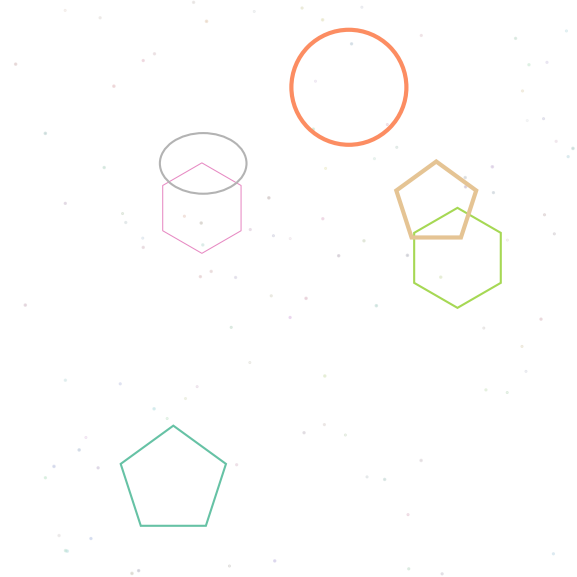[{"shape": "pentagon", "thickness": 1, "radius": 0.48, "center": [0.3, 0.166]}, {"shape": "circle", "thickness": 2, "radius": 0.5, "center": [0.604, 0.848]}, {"shape": "hexagon", "thickness": 0.5, "radius": 0.39, "center": [0.35, 0.639]}, {"shape": "hexagon", "thickness": 1, "radius": 0.43, "center": [0.792, 0.553]}, {"shape": "pentagon", "thickness": 2, "radius": 0.36, "center": [0.755, 0.647]}, {"shape": "oval", "thickness": 1, "radius": 0.38, "center": [0.352, 0.716]}]